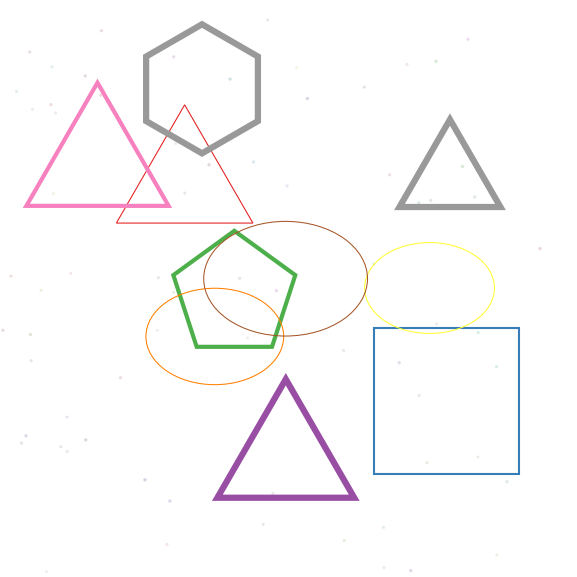[{"shape": "triangle", "thickness": 0.5, "radius": 0.68, "center": [0.32, 0.681]}, {"shape": "square", "thickness": 1, "radius": 0.63, "center": [0.774, 0.305]}, {"shape": "pentagon", "thickness": 2, "radius": 0.56, "center": [0.406, 0.488]}, {"shape": "triangle", "thickness": 3, "radius": 0.68, "center": [0.495, 0.206]}, {"shape": "oval", "thickness": 0.5, "radius": 0.6, "center": [0.372, 0.417]}, {"shape": "oval", "thickness": 0.5, "radius": 0.56, "center": [0.744, 0.5]}, {"shape": "oval", "thickness": 0.5, "radius": 0.71, "center": [0.495, 0.517]}, {"shape": "triangle", "thickness": 2, "radius": 0.71, "center": [0.169, 0.714]}, {"shape": "triangle", "thickness": 3, "radius": 0.5, "center": [0.779, 0.691]}, {"shape": "hexagon", "thickness": 3, "radius": 0.56, "center": [0.35, 0.845]}]